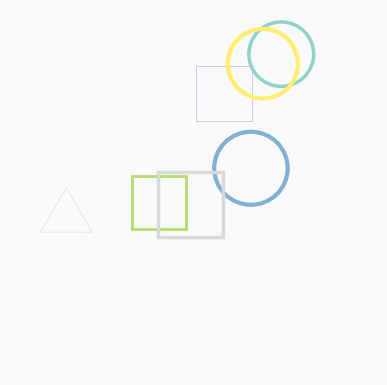[{"shape": "circle", "thickness": 2.5, "radius": 0.42, "center": [0.726, 0.859]}, {"shape": "square", "thickness": 0.5, "radius": 0.36, "center": [0.579, 0.757]}, {"shape": "circle", "thickness": 3, "radius": 0.47, "center": [0.648, 0.563]}, {"shape": "square", "thickness": 2, "radius": 0.35, "center": [0.41, 0.474]}, {"shape": "square", "thickness": 2.5, "radius": 0.42, "center": [0.491, 0.469]}, {"shape": "triangle", "thickness": 0.5, "radius": 0.38, "center": [0.171, 0.436]}, {"shape": "circle", "thickness": 3, "radius": 0.45, "center": [0.678, 0.835]}]